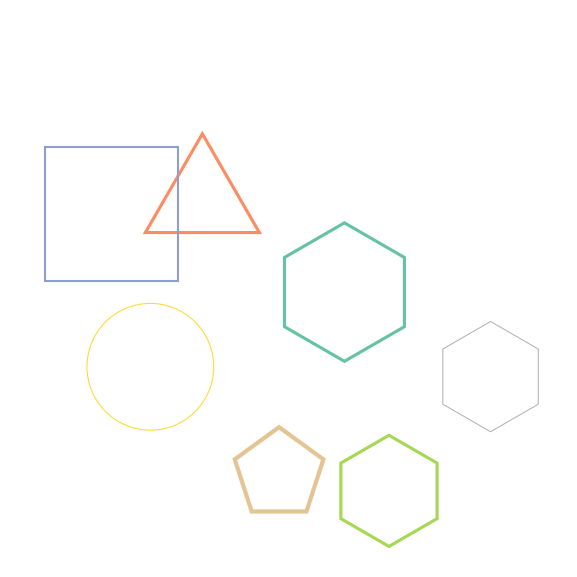[{"shape": "hexagon", "thickness": 1.5, "radius": 0.6, "center": [0.596, 0.493]}, {"shape": "triangle", "thickness": 1.5, "radius": 0.57, "center": [0.35, 0.653]}, {"shape": "square", "thickness": 1, "radius": 0.58, "center": [0.192, 0.629]}, {"shape": "hexagon", "thickness": 1.5, "radius": 0.48, "center": [0.674, 0.149]}, {"shape": "circle", "thickness": 0.5, "radius": 0.55, "center": [0.26, 0.364]}, {"shape": "pentagon", "thickness": 2, "radius": 0.4, "center": [0.483, 0.179]}, {"shape": "hexagon", "thickness": 0.5, "radius": 0.48, "center": [0.849, 0.347]}]